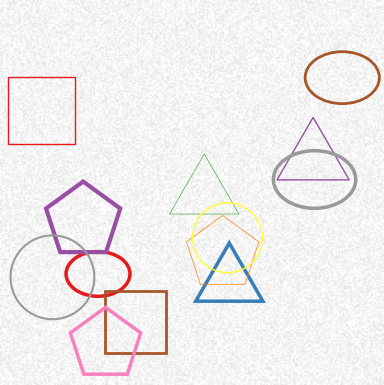[{"shape": "square", "thickness": 1, "radius": 0.44, "center": [0.108, 0.714]}, {"shape": "oval", "thickness": 2.5, "radius": 0.41, "center": [0.255, 0.288]}, {"shape": "triangle", "thickness": 2.5, "radius": 0.5, "center": [0.596, 0.268]}, {"shape": "triangle", "thickness": 0.5, "radius": 0.52, "center": [0.53, 0.496]}, {"shape": "pentagon", "thickness": 3, "radius": 0.51, "center": [0.216, 0.427]}, {"shape": "triangle", "thickness": 1, "radius": 0.54, "center": [0.813, 0.587]}, {"shape": "pentagon", "thickness": 0.5, "radius": 0.49, "center": [0.578, 0.342]}, {"shape": "circle", "thickness": 1, "radius": 0.45, "center": [0.591, 0.383]}, {"shape": "square", "thickness": 2, "radius": 0.4, "center": [0.352, 0.164]}, {"shape": "oval", "thickness": 2, "radius": 0.48, "center": [0.889, 0.798]}, {"shape": "pentagon", "thickness": 2.5, "radius": 0.48, "center": [0.274, 0.106]}, {"shape": "circle", "thickness": 1.5, "radius": 0.54, "center": [0.136, 0.28]}, {"shape": "oval", "thickness": 2.5, "radius": 0.53, "center": [0.817, 0.534]}]